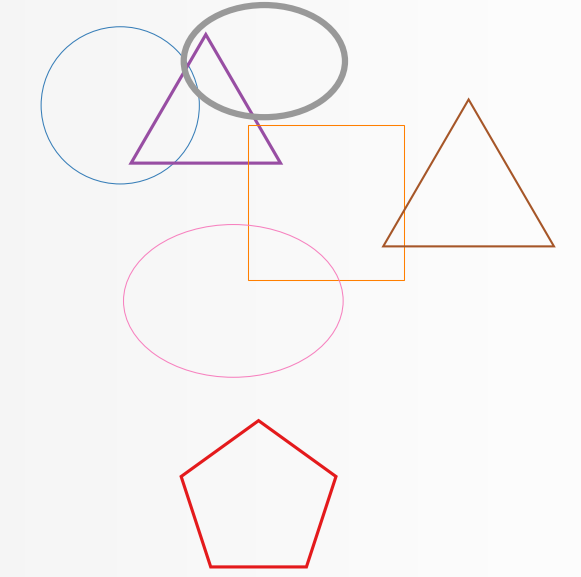[{"shape": "pentagon", "thickness": 1.5, "radius": 0.7, "center": [0.445, 0.131]}, {"shape": "circle", "thickness": 0.5, "radius": 0.68, "center": [0.207, 0.817]}, {"shape": "triangle", "thickness": 1.5, "radius": 0.74, "center": [0.354, 0.791]}, {"shape": "square", "thickness": 0.5, "radius": 0.67, "center": [0.561, 0.648]}, {"shape": "triangle", "thickness": 1, "radius": 0.85, "center": [0.806, 0.657]}, {"shape": "oval", "thickness": 0.5, "radius": 0.94, "center": [0.401, 0.478]}, {"shape": "oval", "thickness": 3, "radius": 0.69, "center": [0.455, 0.893]}]